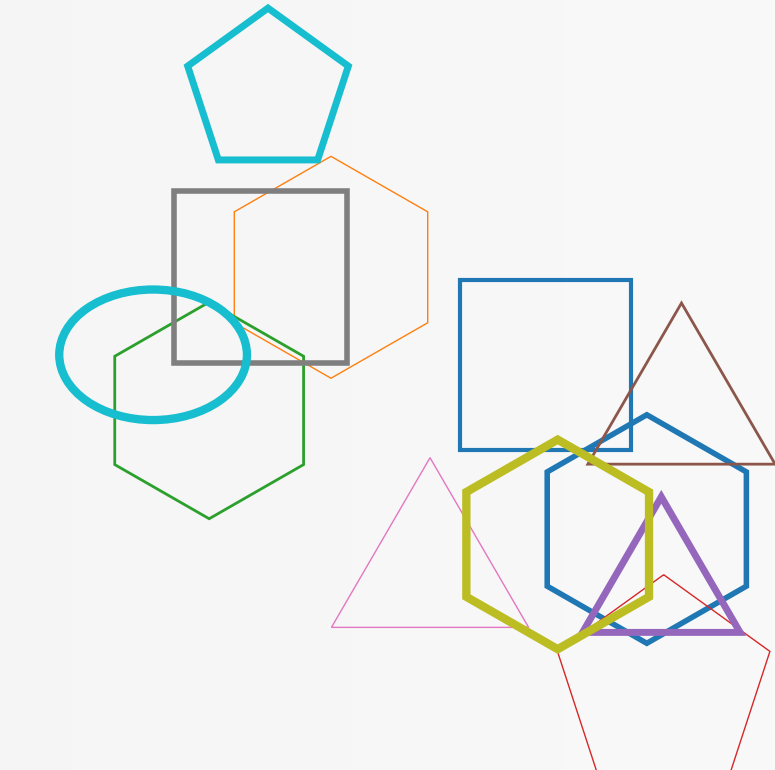[{"shape": "hexagon", "thickness": 2, "radius": 0.74, "center": [0.835, 0.313]}, {"shape": "square", "thickness": 1.5, "radius": 0.55, "center": [0.704, 0.525]}, {"shape": "hexagon", "thickness": 0.5, "radius": 0.72, "center": [0.427, 0.653]}, {"shape": "hexagon", "thickness": 1, "radius": 0.7, "center": [0.27, 0.467]}, {"shape": "pentagon", "thickness": 0.5, "radius": 0.72, "center": [0.856, 0.109]}, {"shape": "triangle", "thickness": 2.5, "radius": 0.59, "center": [0.853, 0.237]}, {"shape": "triangle", "thickness": 1, "radius": 0.7, "center": [0.879, 0.467]}, {"shape": "triangle", "thickness": 0.5, "radius": 0.73, "center": [0.555, 0.259]}, {"shape": "square", "thickness": 2, "radius": 0.56, "center": [0.336, 0.64]}, {"shape": "hexagon", "thickness": 3, "radius": 0.68, "center": [0.72, 0.293]}, {"shape": "pentagon", "thickness": 2.5, "radius": 0.54, "center": [0.346, 0.88]}, {"shape": "oval", "thickness": 3, "radius": 0.61, "center": [0.198, 0.539]}]